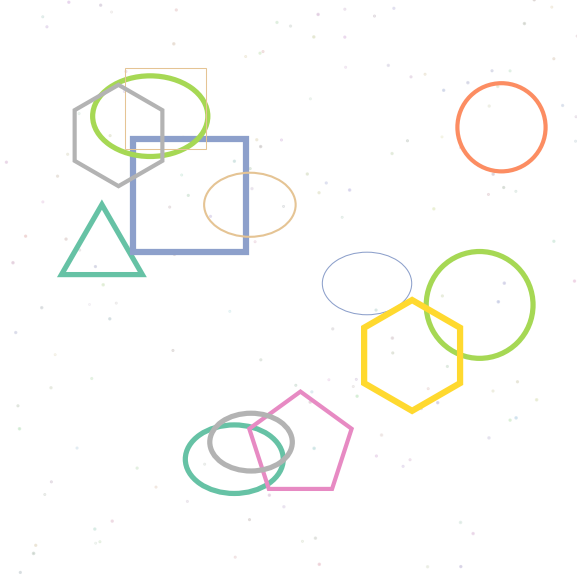[{"shape": "triangle", "thickness": 2.5, "radius": 0.4, "center": [0.176, 0.564]}, {"shape": "oval", "thickness": 2.5, "radius": 0.42, "center": [0.406, 0.204]}, {"shape": "circle", "thickness": 2, "radius": 0.38, "center": [0.868, 0.779]}, {"shape": "oval", "thickness": 0.5, "radius": 0.39, "center": [0.636, 0.508]}, {"shape": "square", "thickness": 3, "radius": 0.49, "center": [0.328, 0.66]}, {"shape": "pentagon", "thickness": 2, "radius": 0.47, "center": [0.52, 0.228]}, {"shape": "oval", "thickness": 2.5, "radius": 0.5, "center": [0.26, 0.798]}, {"shape": "circle", "thickness": 2.5, "radius": 0.46, "center": [0.831, 0.471]}, {"shape": "hexagon", "thickness": 3, "radius": 0.48, "center": [0.714, 0.384]}, {"shape": "oval", "thickness": 1, "radius": 0.4, "center": [0.433, 0.645]}, {"shape": "square", "thickness": 0.5, "radius": 0.35, "center": [0.287, 0.811]}, {"shape": "hexagon", "thickness": 2, "radius": 0.44, "center": [0.205, 0.765]}, {"shape": "oval", "thickness": 2.5, "radius": 0.36, "center": [0.435, 0.234]}]